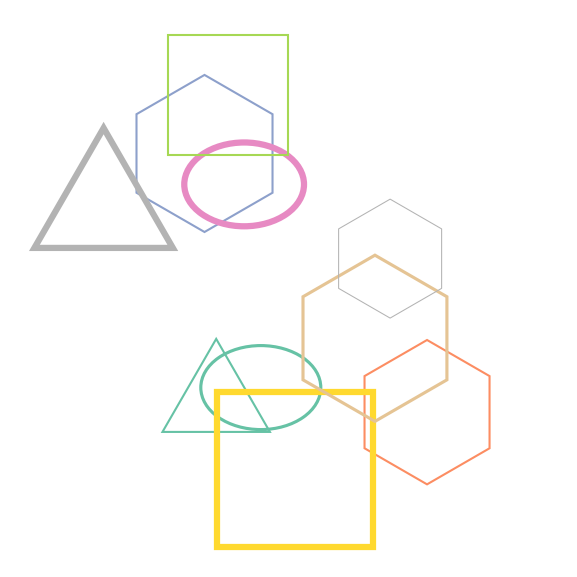[{"shape": "triangle", "thickness": 1, "radius": 0.54, "center": [0.374, 0.305]}, {"shape": "oval", "thickness": 1.5, "radius": 0.52, "center": [0.452, 0.328]}, {"shape": "hexagon", "thickness": 1, "radius": 0.62, "center": [0.739, 0.285]}, {"shape": "hexagon", "thickness": 1, "radius": 0.68, "center": [0.354, 0.733]}, {"shape": "oval", "thickness": 3, "radius": 0.52, "center": [0.423, 0.68]}, {"shape": "square", "thickness": 1, "radius": 0.52, "center": [0.395, 0.835]}, {"shape": "square", "thickness": 3, "radius": 0.67, "center": [0.511, 0.186]}, {"shape": "hexagon", "thickness": 1.5, "radius": 0.72, "center": [0.649, 0.413]}, {"shape": "hexagon", "thickness": 0.5, "radius": 0.51, "center": [0.676, 0.551]}, {"shape": "triangle", "thickness": 3, "radius": 0.69, "center": [0.179, 0.639]}]